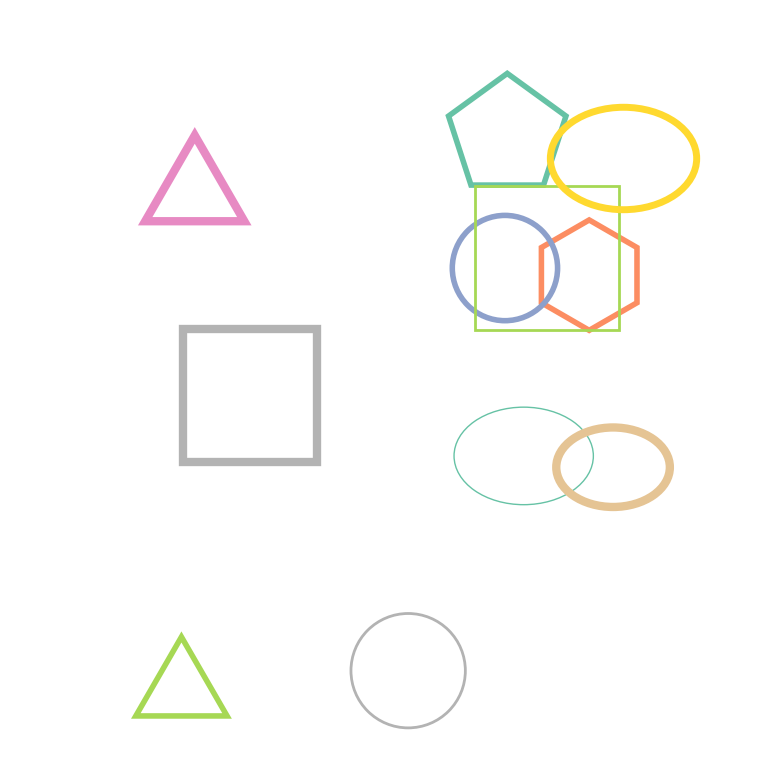[{"shape": "oval", "thickness": 0.5, "radius": 0.45, "center": [0.68, 0.408]}, {"shape": "pentagon", "thickness": 2, "radius": 0.4, "center": [0.659, 0.824]}, {"shape": "hexagon", "thickness": 2, "radius": 0.36, "center": [0.765, 0.643]}, {"shape": "circle", "thickness": 2, "radius": 0.34, "center": [0.656, 0.652]}, {"shape": "triangle", "thickness": 3, "radius": 0.37, "center": [0.253, 0.75]}, {"shape": "square", "thickness": 1, "radius": 0.47, "center": [0.711, 0.665]}, {"shape": "triangle", "thickness": 2, "radius": 0.34, "center": [0.236, 0.104]}, {"shape": "oval", "thickness": 2.5, "radius": 0.48, "center": [0.81, 0.794]}, {"shape": "oval", "thickness": 3, "radius": 0.37, "center": [0.796, 0.393]}, {"shape": "square", "thickness": 3, "radius": 0.43, "center": [0.324, 0.486]}, {"shape": "circle", "thickness": 1, "radius": 0.37, "center": [0.53, 0.129]}]